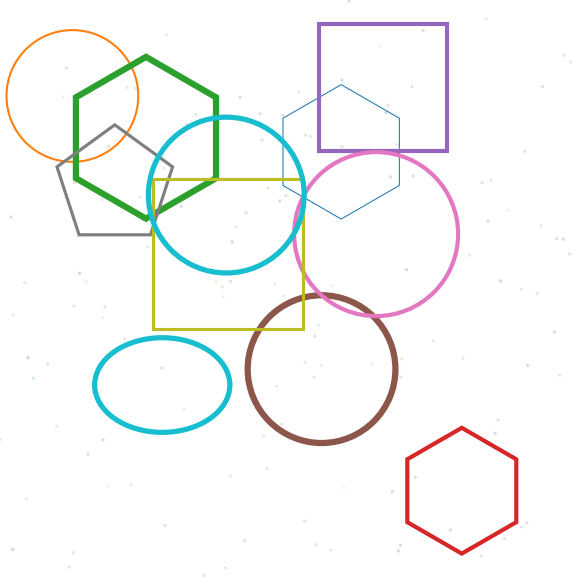[{"shape": "hexagon", "thickness": 0.5, "radius": 0.58, "center": [0.591, 0.736]}, {"shape": "circle", "thickness": 1, "radius": 0.57, "center": [0.125, 0.833]}, {"shape": "hexagon", "thickness": 3, "radius": 0.7, "center": [0.253, 0.761]}, {"shape": "hexagon", "thickness": 2, "radius": 0.54, "center": [0.8, 0.149]}, {"shape": "square", "thickness": 2, "radius": 0.55, "center": [0.663, 0.848]}, {"shape": "circle", "thickness": 3, "radius": 0.64, "center": [0.557, 0.36]}, {"shape": "circle", "thickness": 2, "radius": 0.71, "center": [0.651, 0.594]}, {"shape": "pentagon", "thickness": 1.5, "radius": 0.53, "center": [0.199, 0.678]}, {"shape": "square", "thickness": 1.5, "radius": 0.65, "center": [0.394, 0.559]}, {"shape": "oval", "thickness": 2.5, "radius": 0.59, "center": [0.281, 0.332]}, {"shape": "circle", "thickness": 2.5, "radius": 0.67, "center": [0.392, 0.661]}]